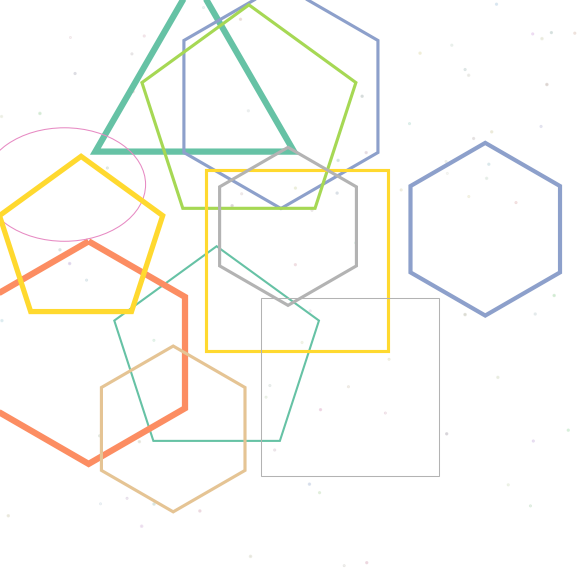[{"shape": "triangle", "thickness": 3, "radius": 0.99, "center": [0.337, 0.836]}, {"shape": "pentagon", "thickness": 1, "radius": 0.93, "center": [0.375, 0.386]}, {"shape": "hexagon", "thickness": 3, "radius": 0.96, "center": [0.153, 0.389]}, {"shape": "hexagon", "thickness": 2, "radius": 0.75, "center": [0.84, 0.602]}, {"shape": "hexagon", "thickness": 1.5, "radius": 0.97, "center": [0.486, 0.832]}, {"shape": "oval", "thickness": 0.5, "radius": 0.7, "center": [0.112, 0.68]}, {"shape": "pentagon", "thickness": 1.5, "radius": 0.97, "center": [0.431, 0.796]}, {"shape": "square", "thickness": 1.5, "radius": 0.79, "center": [0.514, 0.548]}, {"shape": "pentagon", "thickness": 2.5, "radius": 0.74, "center": [0.14, 0.58]}, {"shape": "hexagon", "thickness": 1.5, "radius": 0.72, "center": [0.3, 0.256]}, {"shape": "square", "thickness": 0.5, "radius": 0.77, "center": [0.607, 0.329]}, {"shape": "hexagon", "thickness": 1.5, "radius": 0.68, "center": [0.499, 0.607]}]